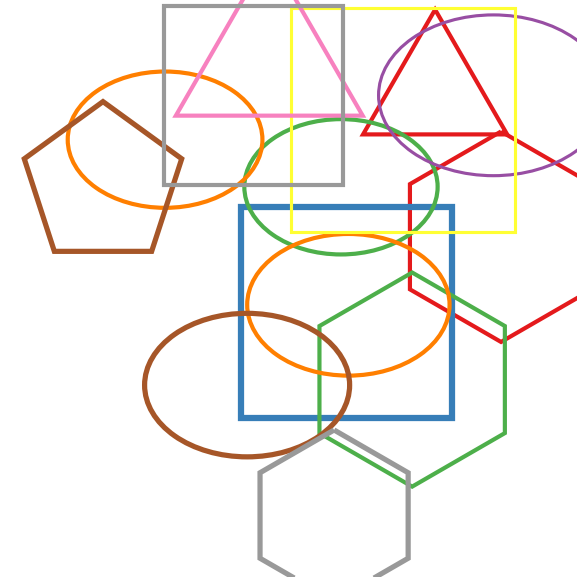[{"shape": "hexagon", "thickness": 2, "radius": 0.91, "center": [0.868, 0.589]}, {"shape": "triangle", "thickness": 2, "radius": 0.72, "center": [0.753, 0.838]}, {"shape": "square", "thickness": 3, "radius": 0.92, "center": [0.6, 0.458]}, {"shape": "hexagon", "thickness": 2, "radius": 0.93, "center": [0.714, 0.342]}, {"shape": "oval", "thickness": 2, "radius": 0.84, "center": [0.59, 0.676]}, {"shape": "oval", "thickness": 1.5, "radius": 0.99, "center": [0.854, 0.834]}, {"shape": "oval", "thickness": 2, "radius": 0.84, "center": [0.286, 0.757]}, {"shape": "oval", "thickness": 2, "radius": 0.88, "center": [0.603, 0.471]}, {"shape": "square", "thickness": 1.5, "radius": 0.97, "center": [0.698, 0.791]}, {"shape": "pentagon", "thickness": 2.5, "radius": 0.72, "center": [0.178, 0.68]}, {"shape": "oval", "thickness": 2.5, "radius": 0.89, "center": [0.428, 0.332]}, {"shape": "triangle", "thickness": 2, "radius": 0.93, "center": [0.466, 0.892]}, {"shape": "square", "thickness": 2, "radius": 0.77, "center": [0.439, 0.834]}, {"shape": "hexagon", "thickness": 2.5, "radius": 0.74, "center": [0.579, 0.106]}]